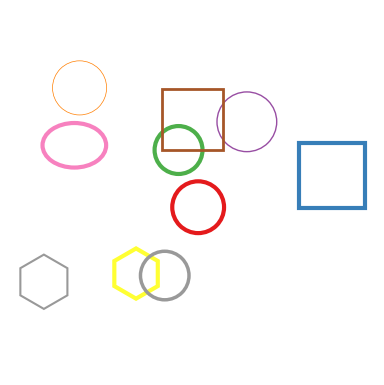[{"shape": "circle", "thickness": 3, "radius": 0.34, "center": [0.515, 0.462]}, {"shape": "square", "thickness": 3, "radius": 0.43, "center": [0.862, 0.544]}, {"shape": "circle", "thickness": 3, "radius": 0.31, "center": [0.464, 0.61]}, {"shape": "circle", "thickness": 1, "radius": 0.39, "center": [0.641, 0.684]}, {"shape": "circle", "thickness": 0.5, "radius": 0.35, "center": [0.207, 0.772]}, {"shape": "hexagon", "thickness": 3, "radius": 0.33, "center": [0.353, 0.289]}, {"shape": "square", "thickness": 2, "radius": 0.39, "center": [0.5, 0.69]}, {"shape": "oval", "thickness": 3, "radius": 0.41, "center": [0.193, 0.623]}, {"shape": "hexagon", "thickness": 1.5, "radius": 0.35, "center": [0.114, 0.268]}, {"shape": "circle", "thickness": 2.5, "radius": 0.32, "center": [0.428, 0.284]}]